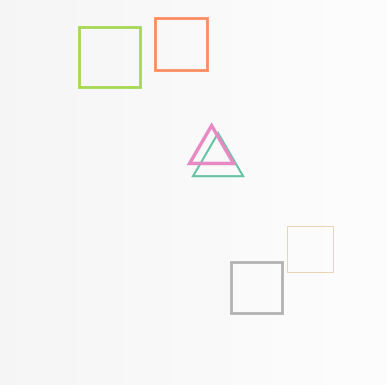[{"shape": "triangle", "thickness": 1.5, "radius": 0.37, "center": [0.563, 0.58]}, {"shape": "square", "thickness": 2, "radius": 0.34, "center": [0.468, 0.886]}, {"shape": "triangle", "thickness": 2.5, "radius": 0.33, "center": [0.546, 0.608]}, {"shape": "square", "thickness": 2, "radius": 0.39, "center": [0.282, 0.852]}, {"shape": "square", "thickness": 0.5, "radius": 0.3, "center": [0.8, 0.354]}, {"shape": "square", "thickness": 2, "radius": 0.33, "center": [0.661, 0.253]}]